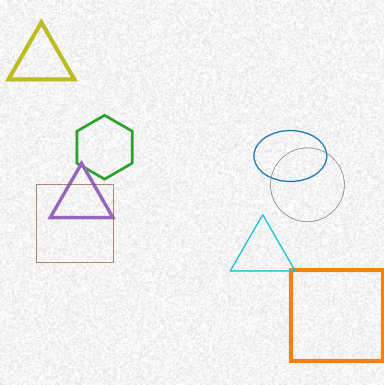[{"shape": "oval", "thickness": 1, "radius": 0.47, "center": [0.754, 0.595]}, {"shape": "square", "thickness": 3, "radius": 0.59, "center": [0.875, 0.181]}, {"shape": "hexagon", "thickness": 2, "radius": 0.41, "center": [0.272, 0.618]}, {"shape": "triangle", "thickness": 2.5, "radius": 0.47, "center": [0.212, 0.482]}, {"shape": "square", "thickness": 0.5, "radius": 0.5, "center": [0.193, 0.421]}, {"shape": "circle", "thickness": 0.5, "radius": 0.48, "center": [0.799, 0.52]}, {"shape": "triangle", "thickness": 3, "radius": 0.49, "center": [0.108, 0.843]}, {"shape": "triangle", "thickness": 1, "radius": 0.49, "center": [0.682, 0.345]}]